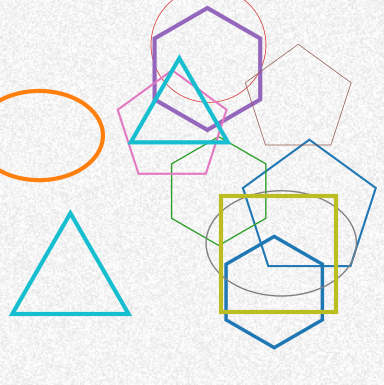[{"shape": "hexagon", "thickness": 2.5, "radius": 0.72, "center": [0.712, 0.241]}, {"shape": "pentagon", "thickness": 1.5, "radius": 0.91, "center": [0.804, 0.456]}, {"shape": "oval", "thickness": 3, "radius": 0.83, "center": [0.102, 0.648]}, {"shape": "hexagon", "thickness": 1, "radius": 0.71, "center": [0.568, 0.504]}, {"shape": "circle", "thickness": 0.5, "radius": 0.75, "center": [0.541, 0.883]}, {"shape": "hexagon", "thickness": 3, "radius": 0.79, "center": [0.539, 0.821]}, {"shape": "pentagon", "thickness": 0.5, "radius": 0.72, "center": [0.775, 0.74]}, {"shape": "pentagon", "thickness": 1.5, "radius": 0.74, "center": [0.447, 0.669]}, {"shape": "oval", "thickness": 1, "radius": 0.98, "center": [0.731, 0.368]}, {"shape": "square", "thickness": 3, "radius": 0.75, "center": [0.724, 0.34]}, {"shape": "triangle", "thickness": 3, "radius": 0.73, "center": [0.466, 0.703]}, {"shape": "triangle", "thickness": 3, "radius": 0.87, "center": [0.183, 0.272]}]